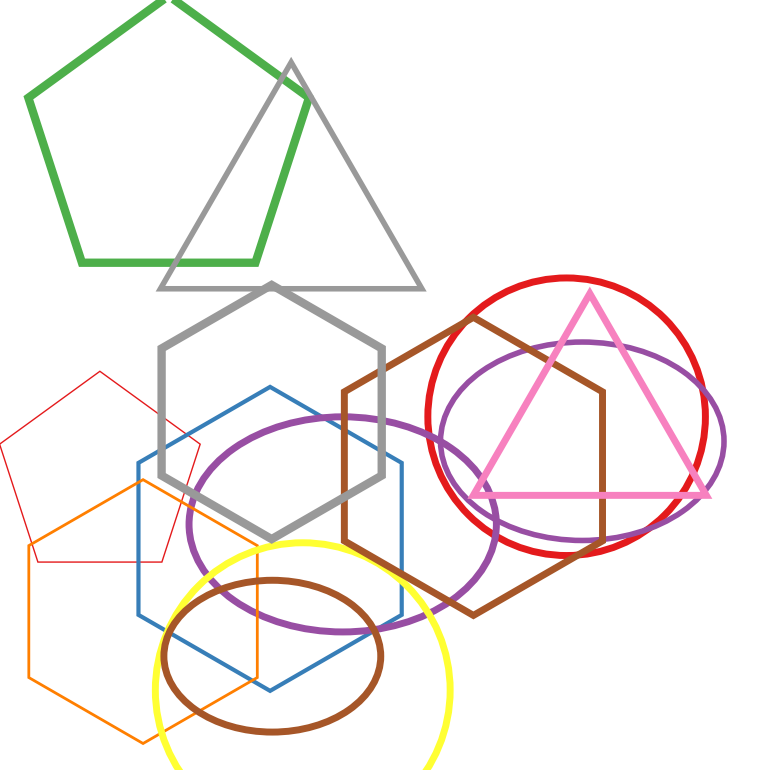[{"shape": "pentagon", "thickness": 0.5, "radius": 0.68, "center": [0.13, 0.381]}, {"shape": "circle", "thickness": 2.5, "radius": 0.9, "center": [0.736, 0.459]}, {"shape": "hexagon", "thickness": 1.5, "radius": 0.99, "center": [0.351, 0.3]}, {"shape": "pentagon", "thickness": 3, "radius": 0.96, "center": [0.219, 0.814]}, {"shape": "oval", "thickness": 2.5, "radius": 1.0, "center": [0.445, 0.319]}, {"shape": "oval", "thickness": 2, "radius": 0.92, "center": [0.756, 0.427]}, {"shape": "hexagon", "thickness": 1, "radius": 0.86, "center": [0.186, 0.206]}, {"shape": "circle", "thickness": 2.5, "radius": 0.96, "center": [0.393, 0.104]}, {"shape": "hexagon", "thickness": 2.5, "radius": 0.97, "center": [0.615, 0.394]}, {"shape": "oval", "thickness": 2.5, "radius": 0.7, "center": [0.354, 0.148]}, {"shape": "triangle", "thickness": 2.5, "radius": 0.87, "center": [0.766, 0.444]}, {"shape": "triangle", "thickness": 2, "radius": 0.98, "center": [0.378, 0.723]}, {"shape": "hexagon", "thickness": 3, "radius": 0.83, "center": [0.353, 0.465]}]